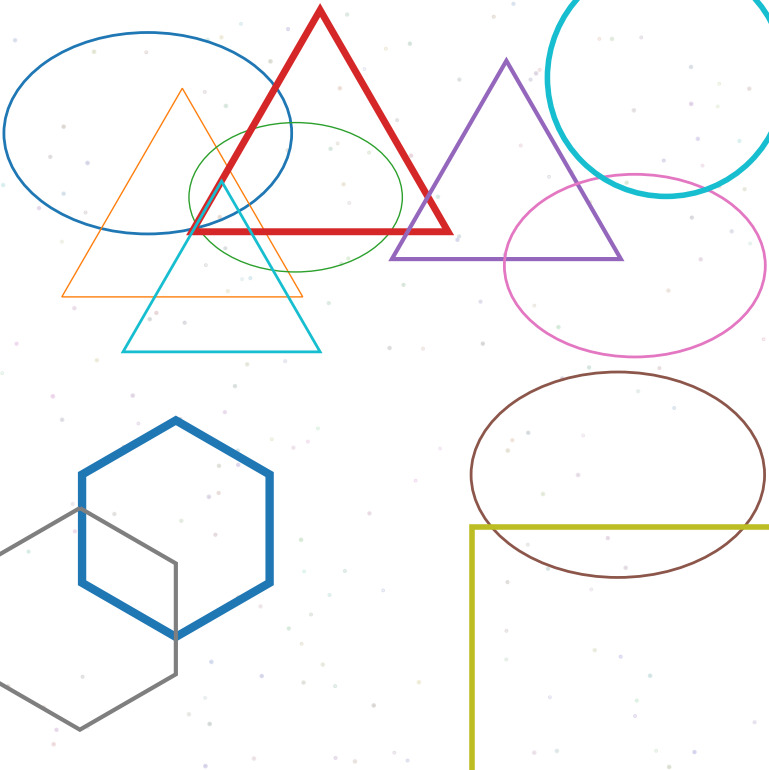[{"shape": "hexagon", "thickness": 3, "radius": 0.7, "center": [0.228, 0.313]}, {"shape": "oval", "thickness": 1, "radius": 0.93, "center": [0.192, 0.827]}, {"shape": "triangle", "thickness": 0.5, "radius": 0.9, "center": [0.237, 0.705]}, {"shape": "oval", "thickness": 0.5, "radius": 0.69, "center": [0.384, 0.744]}, {"shape": "triangle", "thickness": 2.5, "radius": 0.96, "center": [0.416, 0.795]}, {"shape": "triangle", "thickness": 1.5, "radius": 0.86, "center": [0.658, 0.749]}, {"shape": "oval", "thickness": 1, "radius": 0.95, "center": [0.802, 0.383]}, {"shape": "oval", "thickness": 1, "radius": 0.85, "center": [0.824, 0.655]}, {"shape": "hexagon", "thickness": 1.5, "radius": 0.72, "center": [0.104, 0.196]}, {"shape": "square", "thickness": 2, "radius": 0.99, "center": [0.811, 0.118]}, {"shape": "circle", "thickness": 2, "radius": 0.77, "center": [0.865, 0.899]}, {"shape": "triangle", "thickness": 1, "radius": 0.74, "center": [0.288, 0.617]}]